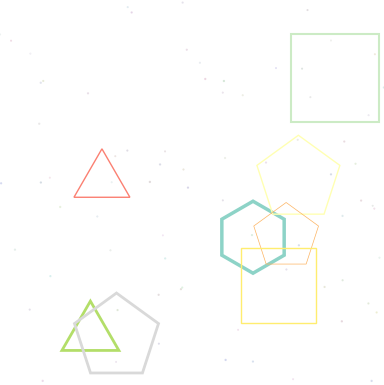[{"shape": "hexagon", "thickness": 2.5, "radius": 0.47, "center": [0.657, 0.384]}, {"shape": "pentagon", "thickness": 1, "radius": 0.57, "center": [0.775, 0.535]}, {"shape": "triangle", "thickness": 1, "radius": 0.42, "center": [0.265, 0.53]}, {"shape": "pentagon", "thickness": 0.5, "radius": 0.44, "center": [0.743, 0.386]}, {"shape": "triangle", "thickness": 2, "radius": 0.43, "center": [0.235, 0.132]}, {"shape": "pentagon", "thickness": 2, "radius": 0.57, "center": [0.303, 0.124]}, {"shape": "square", "thickness": 1.5, "radius": 0.57, "center": [0.87, 0.797]}, {"shape": "square", "thickness": 1, "radius": 0.49, "center": [0.724, 0.259]}]